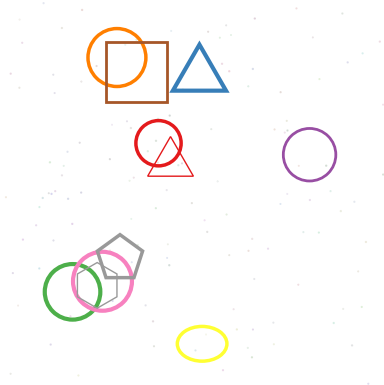[{"shape": "circle", "thickness": 2.5, "radius": 0.29, "center": [0.412, 0.628]}, {"shape": "triangle", "thickness": 1, "radius": 0.34, "center": [0.443, 0.577]}, {"shape": "triangle", "thickness": 3, "radius": 0.4, "center": [0.518, 0.804]}, {"shape": "circle", "thickness": 3, "radius": 0.36, "center": [0.188, 0.242]}, {"shape": "circle", "thickness": 2, "radius": 0.34, "center": [0.804, 0.598]}, {"shape": "circle", "thickness": 2.5, "radius": 0.38, "center": [0.304, 0.851]}, {"shape": "oval", "thickness": 2.5, "radius": 0.32, "center": [0.525, 0.107]}, {"shape": "square", "thickness": 2, "radius": 0.39, "center": [0.355, 0.813]}, {"shape": "circle", "thickness": 3, "radius": 0.38, "center": [0.266, 0.269]}, {"shape": "hexagon", "thickness": 1, "radius": 0.3, "center": [0.252, 0.259]}, {"shape": "pentagon", "thickness": 2.5, "radius": 0.31, "center": [0.312, 0.329]}]